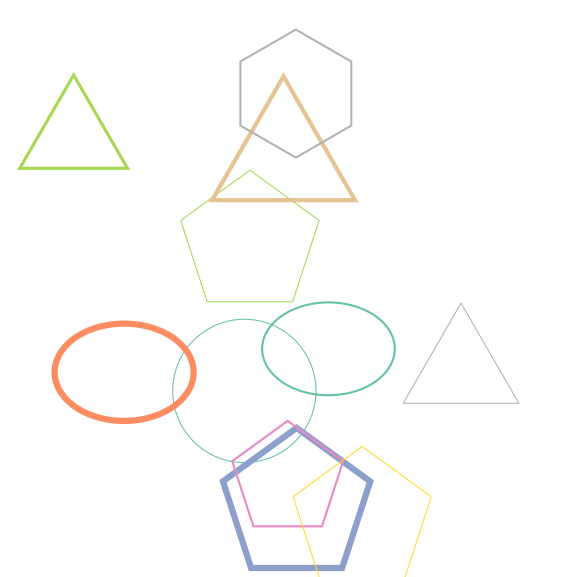[{"shape": "oval", "thickness": 1, "radius": 0.57, "center": [0.569, 0.395]}, {"shape": "circle", "thickness": 0.5, "radius": 0.62, "center": [0.423, 0.322]}, {"shape": "oval", "thickness": 3, "radius": 0.6, "center": [0.215, 0.354]}, {"shape": "pentagon", "thickness": 3, "radius": 0.67, "center": [0.514, 0.124]}, {"shape": "pentagon", "thickness": 1, "radius": 0.5, "center": [0.498, 0.169]}, {"shape": "pentagon", "thickness": 0.5, "radius": 0.63, "center": [0.433, 0.578]}, {"shape": "triangle", "thickness": 1.5, "radius": 0.54, "center": [0.128, 0.761]}, {"shape": "pentagon", "thickness": 0.5, "radius": 0.63, "center": [0.627, 0.1]}, {"shape": "triangle", "thickness": 2, "radius": 0.71, "center": [0.491, 0.724]}, {"shape": "hexagon", "thickness": 1, "radius": 0.55, "center": [0.512, 0.837]}, {"shape": "triangle", "thickness": 0.5, "radius": 0.58, "center": [0.798, 0.359]}]